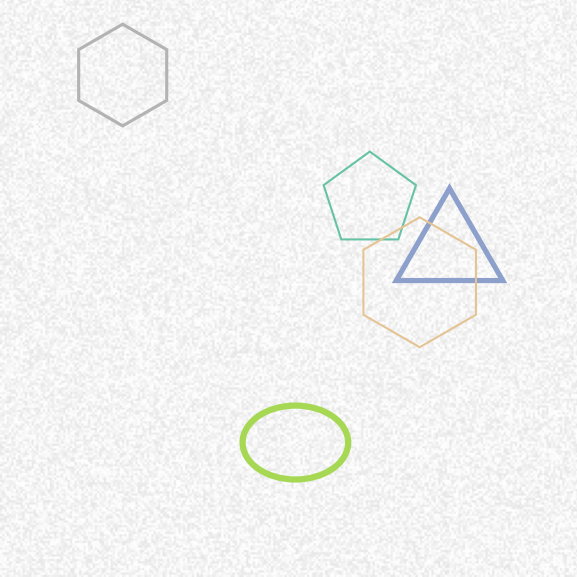[{"shape": "pentagon", "thickness": 1, "radius": 0.42, "center": [0.64, 0.653]}, {"shape": "triangle", "thickness": 2.5, "radius": 0.53, "center": [0.778, 0.567]}, {"shape": "oval", "thickness": 3, "radius": 0.46, "center": [0.511, 0.233]}, {"shape": "hexagon", "thickness": 1, "radius": 0.56, "center": [0.727, 0.51]}, {"shape": "hexagon", "thickness": 1.5, "radius": 0.44, "center": [0.212, 0.869]}]